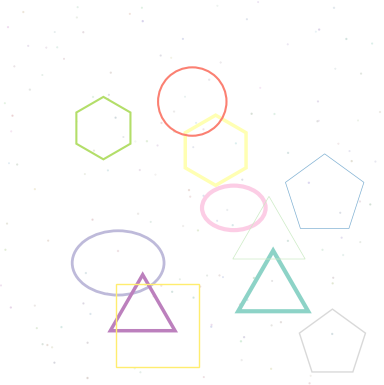[{"shape": "triangle", "thickness": 3, "radius": 0.52, "center": [0.709, 0.244]}, {"shape": "hexagon", "thickness": 2.5, "radius": 0.46, "center": [0.56, 0.61]}, {"shape": "oval", "thickness": 2, "radius": 0.6, "center": [0.307, 0.317]}, {"shape": "circle", "thickness": 1.5, "radius": 0.44, "center": [0.499, 0.736]}, {"shape": "pentagon", "thickness": 0.5, "radius": 0.54, "center": [0.843, 0.493]}, {"shape": "hexagon", "thickness": 1.5, "radius": 0.41, "center": [0.269, 0.667]}, {"shape": "oval", "thickness": 3, "radius": 0.41, "center": [0.607, 0.46]}, {"shape": "pentagon", "thickness": 1, "radius": 0.45, "center": [0.863, 0.107]}, {"shape": "triangle", "thickness": 2.5, "radius": 0.48, "center": [0.371, 0.189]}, {"shape": "triangle", "thickness": 0.5, "radius": 0.54, "center": [0.699, 0.382]}, {"shape": "square", "thickness": 1, "radius": 0.54, "center": [0.41, 0.154]}]